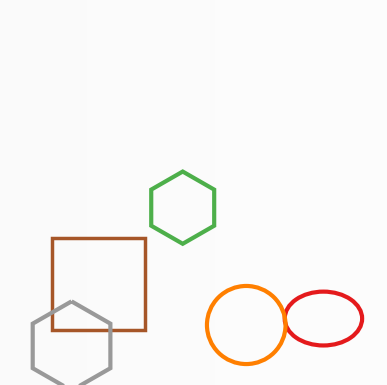[{"shape": "oval", "thickness": 3, "radius": 0.5, "center": [0.835, 0.173]}, {"shape": "hexagon", "thickness": 3, "radius": 0.47, "center": [0.472, 0.461]}, {"shape": "circle", "thickness": 3, "radius": 0.51, "center": [0.635, 0.156]}, {"shape": "square", "thickness": 2.5, "radius": 0.6, "center": [0.255, 0.262]}, {"shape": "hexagon", "thickness": 3, "radius": 0.58, "center": [0.185, 0.101]}]